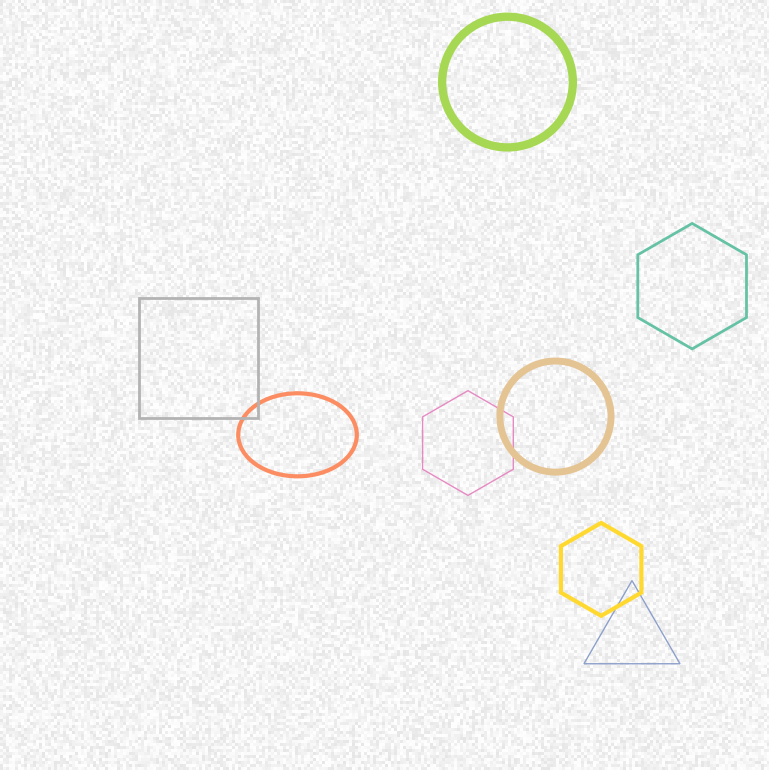[{"shape": "hexagon", "thickness": 1, "radius": 0.41, "center": [0.899, 0.628]}, {"shape": "oval", "thickness": 1.5, "radius": 0.39, "center": [0.386, 0.435]}, {"shape": "triangle", "thickness": 0.5, "radius": 0.36, "center": [0.821, 0.174]}, {"shape": "hexagon", "thickness": 0.5, "radius": 0.34, "center": [0.608, 0.425]}, {"shape": "circle", "thickness": 3, "radius": 0.42, "center": [0.659, 0.893]}, {"shape": "hexagon", "thickness": 1.5, "radius": 0.3, "center": [0.781, 0.261]}, {"shape": "circle", "thickness": 2.5, "radius": 0.36, "center": [0.721, 0.459]}, {"shape": "square", "thickness": 1, "radius": 0.39, "center": [0.258, 0.535]}]